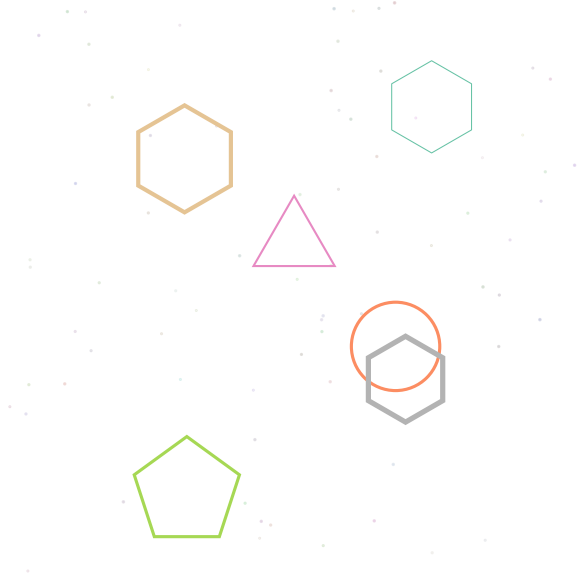[{"shape": "hexagon", "thickness": 0.5, "radius": 0.4, "center": [0.747, 0.814]}, {"shape": "circle", "thickness": 1.5, "radius": 0.38, "center": [0.685, 0.399]}, {"shape": "triangle", "thickness": 1, "radius": 0.41, "center": [0.509, 0.579]}, {"shape": "pentagon", "thickness": 1.5, "radius": 0.48, "center": [0.324, 0.147]}, {"shape": "hexagon", "thickness": 2, "radius": 0.46, "center": [0.32, 0.724]}, {"shape": "hexagon", "thickness": 2.5, "radius": 0.37, "center": [0.702, 0.343]}]